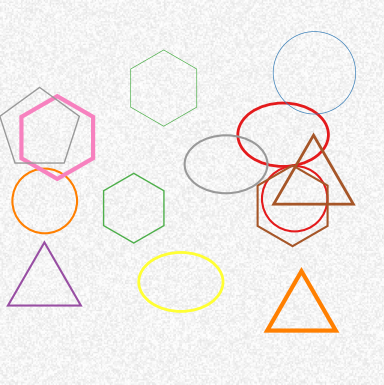[{"shape": "oval", "thickness": 2, "radius": 0.59, "center": [0.735, 0.65]}, {"shape": "circle", "thickness": 1.5, "radius": 0.42, "center": [0.765, 0.484]}, {"shape": "circle", "thickness": 0.5, "radius": 0.54, "center": [0.817, 0.811]}, {"shape": "hexagon", "thickness": 0.5, "radius": 0.5, "center": [0.425, 0.771]}, {"shape": "hexagon", "thickness": 1, "radius": 0.45, "center": [0.347, 0.459]}, {"shape": "triangle", "thickness": 1.5, "radius": 0.55, "center": [0.115, 0.261]}, {"shape": "circle", "thickness": 1.5, "radius": 0.42, "center": [0.116, 0.478]}, {"shape": "triangle", "thickness": 3, "radius": 0.51, "center": [0.783, 0.193]}, {"shape": "oval", "thickness": 2, "radius": 0.55, "center": [0.47, 0.268]}, {"shape": "hexagon", "thickness": 1.5, "radius": 0.52, "center": [0.76, 0.466]}, {"shape": "triangle", "thickness": 2, "radius": 0.6, "center": [0.814, 0.529]}, {"shape": "hexagon", "thickness": 3, "radius": 0.54, "center": [0.149, 0.643]}, {"shape": "pentagon", "thickness": 1, "radius": 0.54, "center": [0.103, 0.664]}, {"shape": "oval", "thickness": 1.5, "radius": 0.54, "center": [0.587, 0.573]}]